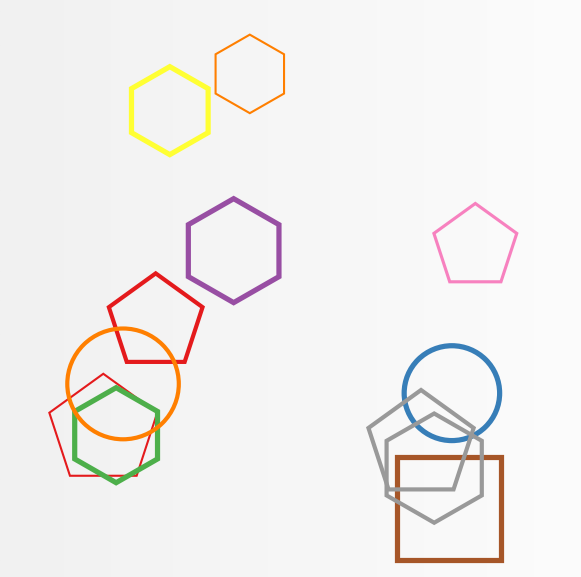[{"shape": "pentagon", "thickness": 2, "radius": 0.42, "center": [0.268, 0.441]}, {"shape": "pentagon", "thickness": 1, "radius": 0.49, "center": [0.178, 0.254]}, {"shape": "circle", "thickness": 2.5, "radius": 0.41, "center": [0.777, 0.318]}, {"shape": "hexagon", "thickness": 2.5, "radius": 0.41, "center": [0.2, 0.246]}, {"shape": "hexagon", "thickness": 2.5, "radius": 0.45, "center": [0.402, 0.565]}, {"shape": "circle", "thickness": 2, "radius": 0.48, "center": [0.212, 0.334]}, {"shape": "hexagon", "thickness": 1, "radius": 0.34, "center": [0.43, 0.871]}, {"shape": "hexagon", "thickness": 2.5, "radius": 0.38, "center": [0.292, 0.808]}, {"shape": "square", "thickness": 2.5, "radius": 0.45, "center": [0.772, 0.119]}, {"shape": "pentagon", "thickness": 1.5, "radius": 0.37, "center": [0.818, 0.572]}, {"shape": "hexagon", "thickness": 2, "radius": 0.47, "center": [0.747, 0.189]}, {"shape": "pentagon", "thickness": 2, "radius": 0.48, "center": [0.724, 0.229]}]